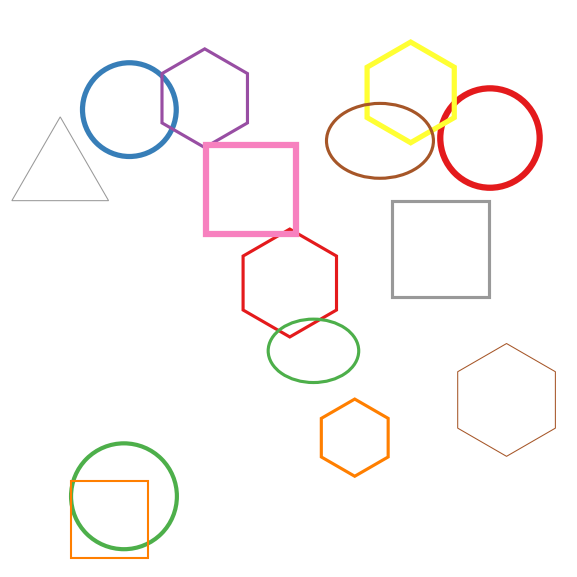[{"shape": "hexagon", "thickness": 1.5, "radius": 0.47, "center": [0.502, 0.509]}, {"shape": "circle", "thickness": 3, "radius": 0.43, "center": [0.848, 0.76]}, {"shape": "circle", "thickness": 2.5, "radius": 0.41, "center": [0.224, 0.809]}, {"shape": "circle", "thickness": 2, "radius": 0.46, "center": [0.215, 0.14]}, {"shape": "oval", "thickness": 1.5, "radius": 0.39, "center": [0.543, 0.392]}, {"shape": "hexagon", "thickness": 1.5, "radius": 0.43, "center": [0.355, 0.829]}, {"shape": "hexagon", "thickness": 1.5, "radius": 0.33, "center": [0.614, 0.241]}, {"shape": "square", "thickness": 1, "radius": 0.33, "center": [0.189, 0.1]}, {"shape": "hexagon", "thickness": 2.5, "radius": 0.44, "center": [0.711, 0.839]}, {"shape": "hexagon", "thickness": 0.5, "radius": 0.49, "center": [0.877, 0.307]}, {"shape": "oval", "thickness": 1.5, "radius": 0.46, "center": [0.658, 0.755]}, {"shape": "square", "thickness": 3, "radius": 0.39, "center": [0.435, 0.671]}, {"shape": "square", "thickness": 1.5, "radius": 0.42, "center": [0.763, 0.568]}, {"shape": "triangle", "thickness": 0.5, "radius": 0.48, "center": [0.104, 0.7]}]